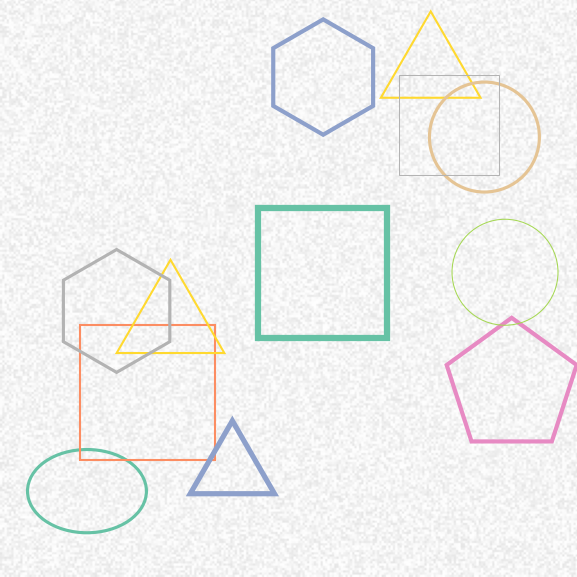[{"shape": "square", "thickness": 3, "radius": 0.56, "center": [0.559, 0.527]}, {"shape": "oval", "thickness": 1.5, "radius": 0.51, "center": [0.151, 0.149]}, {"shape": "square", "thickness": 1, "radius": 0.59, "center": [0.256, 0.32]}, {"shape": "hexagon", "thickness": 2, "radius": 0.5, "center": [0.56, 0.866]}, {"shape": "triangle", "thickness": 2.5, "radius": 0.42, "center": [0.402, 0.186]}, {"shape": "pentagon", "thickness": 2, "radius": 0.59, "center": [0.886, 0.33]}, {"shape": "circle", "thickness": 0.5, "radius": 0.46, "center": [0.874, 0.528]}, {"shape": "triangle", "thickness": 1, "radius": 0.54, "center": [0.295, 0.442]}, {"shape": "triangle", "thickness": 1, "radius": 0.5, "center": [0.746, 0.88]}, {"shape": "circle", "thickness": 1.5, "radius": 0.48, "center": [0.839, 0.762]}, {"shape": "square", "thickness": 0.5, "radius": 0.43, "center": [0.777, 0.782]}, {"shape": "hexagon", "thickness": 1.5, "radius": 0.53, "center": [0.202, 0.461]}]